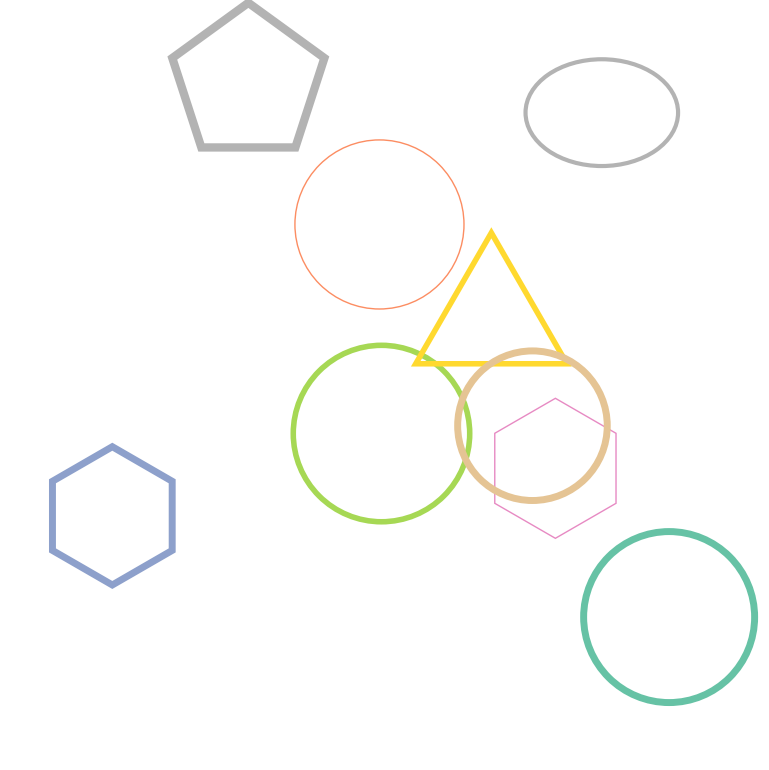[{"shape": "circle", "thickness": 2.5, "radius": 0.56, "center": [0.869, 0.199]}, {"shape": "circle", "thickness": 0.5, "radius": 0.55, "center": [0.493, 0.708]}, {"shape": "hexagon", "thickness": 2.5, "radius": 0.45, "center": [0.146, 0.33]}, {"shape": "hexagon", "thickness": 0.5, "radius": 0.45, "center": [0.721, 0.392]}, {"shape": "circle", "thickness": 2, "radius": 0.57, "center": [0.495, 0.437]}, {"shape": "triangle", "thickness": 2, "radius": 0.57, "center": [0.638, 0.584]}, {"shape": "circle", "thickness": 2.5, "radius": 0.49, "center": [0.692, 0.447]}, {"shape": "pentagon", "thickness": 3, "radius": 0.52, "center": [0.323, 0.893]}, {"shape": "oval", "thickness": 1.5, "radius": 0.5, "center": [0.782, 0.854]}]